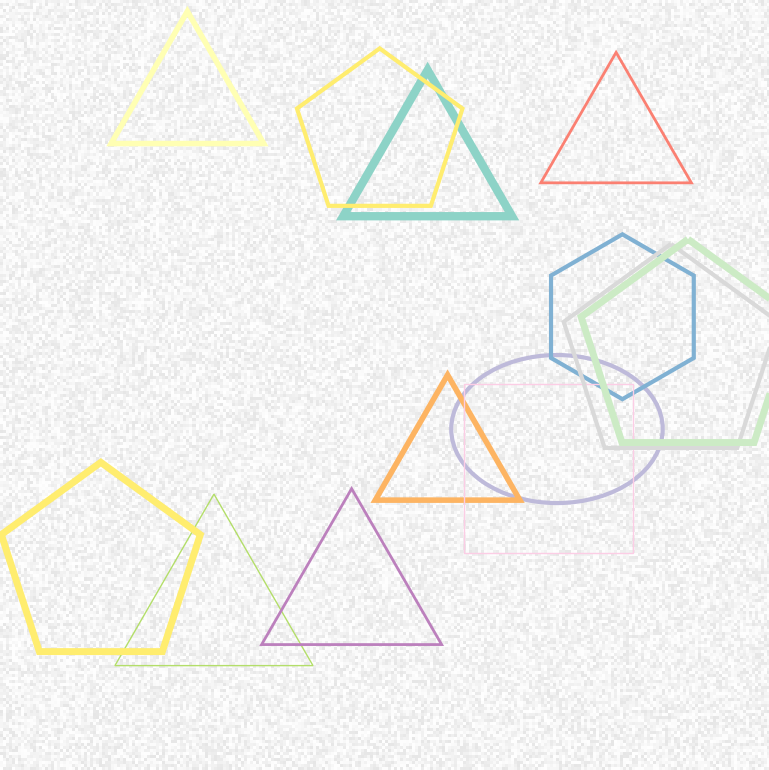[{"shape": "triangle", "thickness": 3, "radius": 0.63, "center": [0.555, 0.782]}, {"shape": "triangle", "thickness": 2, "radius": 0.57, "center": [0.243, 0.871]}, {"shape": "oval", "thickness": 1.5, "radius": 0.69, "center": [0.723, 0.443]}, {"shape": "triangle", "thickness": 1, "radius": 0.56, "center": [0.8, 0.819]}, {"shape": "hexagon", "thickness": 1.5, "radius": 0.54, "center": [0.808, 0.589]}, {"shape": "triangle", "thickness": 2, "radius": 0.54, "center": [0.581, 0.405]}, {"shape": "triangle", "thickness": 0.5, "radius": 0.74, "center": [0.278, 0.21]}, {"shape": "square", "thickness": 0.5, "radius": 0.55, "center": [0.712, 0.392]}, {"shape": "pentagon", "thickness": 1.5, "radius": 0.73, "center": [0.871, 0.537]}, {"shape": "triangle", "thickness": 1, "radius": 0.67, "center": [0.457, 0.23]}, {"shape": "pentagon", "thickness": 2.5, "radius": 0.73, "center": [0.894, 0.543]}, {"shape": "pentagon", "thickness": 2.5, "radius": 0.68, "center": [0.131, 0.264]}, {"shape": "pentagon", "thickness": 1.5, "radius": 0.57, "center": [0.493, 0.824]}]